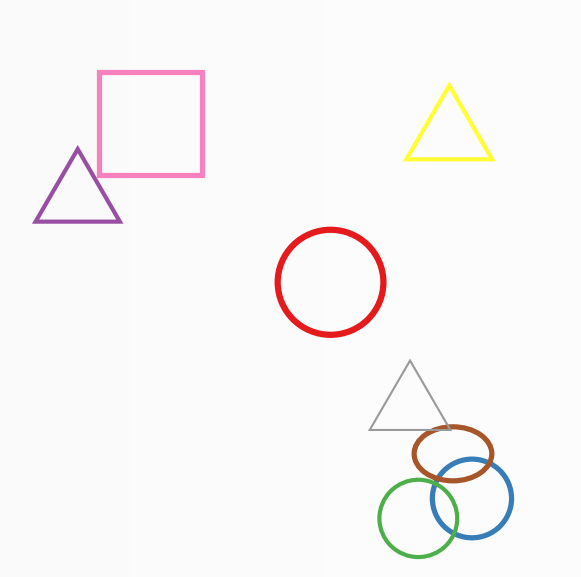[{"shape": "circle", "thickness": 3, "radius": 0.45, "center": [0.569, 0.51]}, {"shape": "circle", "thickness": 2.5, "radius": 0.34, "center": [0.812, 0.136]}, {"shape": "circle", "thickness": 2, "radius": 0.33, "center": [0.72, 0.101]}, {"shape": "triangle", "thickness": 2, "radius": 0.42, "center": [0.134, 0.657]}, {"shape": "triangle", "thickness": 2, "radius": 0.43, "center": [0.773, 0.766]}, {"shape": "oval", "thickness": 2.5, "radius": 0.33, "center": [0.779, 0.213]}, {"shape": "square", "thickness": 2.5, "radius": 0.45, "center": [0.259, 0.786]}, {"shape": "triangle", "thickness": 1, "radius": 0.4, "center": [0.705, 0.295]}]